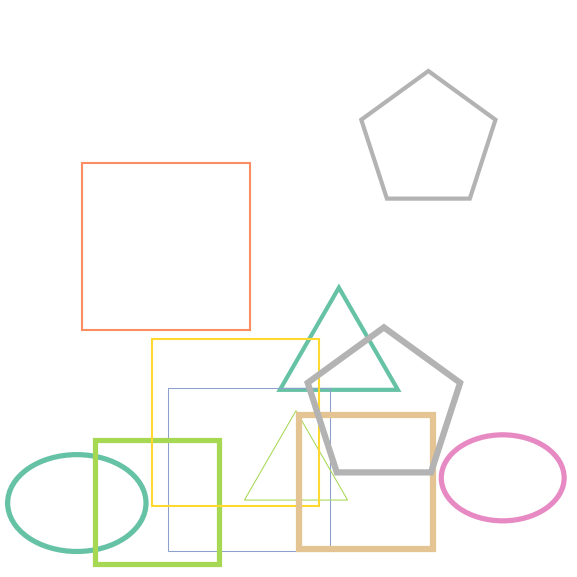[{"shape": "oval", "thickness": 2.5, "radius": 0.6, "center": [0.133, 0.128]}, {"shape": "triangle", "thickness": 2, "radius": 0.59, "center": [0.587, 0.383]}, {"shape": "square", "thickness": 1, "radius": 0.72, "center": [0.287, 0.572]}, {"shape": "square", "thickness": 0.5, "radius": 0.7, "center": [0.431, 0.186]}, {"shape": "oval", "thickness": 2.5, "radius": 0.53, "center": [0.871, 0.172]}, {"shape": "triangle", "thickness": 0.5, "radius": 0.52, "center": [0.513, 0.185]}, {"shape": "square", "thickness": 2.5, "radius": 0.54, "center": [0.272, 0.13]}, {"shape": "square", "thickness": 1, "radius": 0.72, "center": [0.408, 0.268]}, {"shape": "square", "thickness": 3, "radius": 0.58, "center": [0.634, 0.165]}, {"shape": "pentagon", "thickness": 2, "radius": 0.61, "center": [0.742, 0.754]}, {"shape": "pentagon", "thickness": 3, "radius": 0.69, "center": [0.665, 0.293]}]